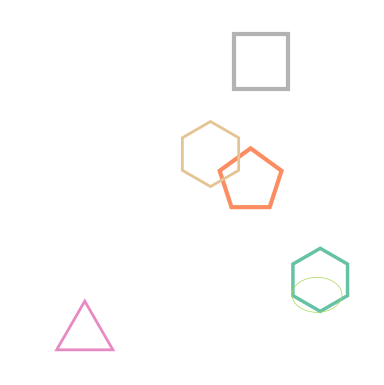[{"shape": "hexagon", "thickness": 2.5, "radius": 0.41, "center": [0.832, 0.273]}, {"shape": "pentagon", "thickness": 3, "radius": 0.42, "center": [0.651, 0.53]}, {"shape": "triangle", "thickness": 2, "radius": 0.42, "center": [0.22, 0.134]}, {"shape": "oval", "thickness": 0.5, "radius": 0.32, "center": [0.823, 0.234]}, {"shape": "hexagon", "thickness": 2, "radius": 0.42, "center": [0.547, 0.6]}, {"shape": "square", "thickness": 3, "radius": 0.35, "center": [0.678, 0.84]}]